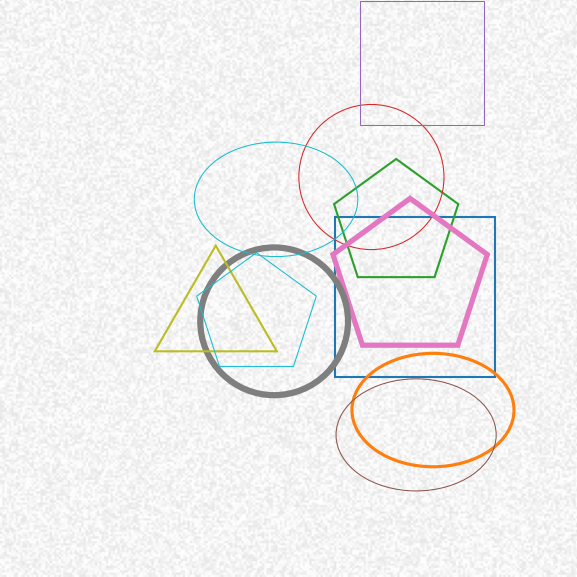[{"shape": "square", "thickness": 1, "radius": 0.69, "center": [0.718, 0.485]}, {"shape": "oval", "thickness": 1.5, "radius": 0.7, "center": [0.75, 0.289]}, {"shape": "pentagon", "thickness": 1, "radius": 0.57, "center": [0.686, 0.611]}, {"shape": "circle", "thickness": 0.5, "radius": 0.63, "center": [0.643, 0.693]}, {"shape": "square", "thickness": 0.5, "radius": 0.54, "center": [0.731, 0.89]}, {"shape": "oval", "thickness": 0.5, "radius": 0.69, "center": [0.721, 0.246]}, {"shape": "pentagon", "thickness": 2.5, "radius": 0.7, "center": [0.71, 0.515]}, {"shape": "circle", "thickness": 3, "radius": 0.64, "center": [0.475, 0.443]}, {"shape": "triangle", "thickness": 1, "radius": 0.61, "center": [0.374, 0.452]}, {"shape": "pentagon", "thickness": 0.5, "radius": 0.54, "center": [0.444, 0.453]}, {"shape": "oval", "thickness": 0.5, "radius": 0.71, "center": [0.478, 0.654]}]